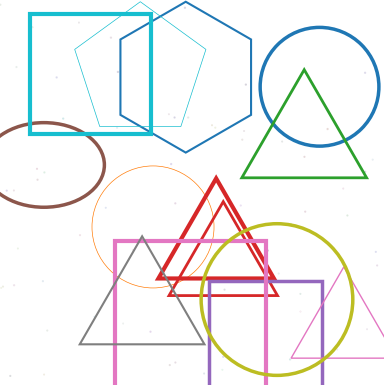[{"shape": "hexagon", "thickness": 1.5, "radius": 0.98, "center": [0.482, 0.8]}, {"shape": "circle", "thickness": 2.5, "radius": 0.77, "center": [0.83, 0.775]}, {"shape": "circle", "thickness": 0.5, "radius": 0.79, "center": [0.397, 0.411]}, {"shape": "triangle", "thickness": 2, "radius": 0.94, "center": [0.79, 0.632]}, {"shape": "triangle", "thickness": 3, "radius": 0.87, "center": [0.561, 0.363]}, {"shape": "triangle", "thickness": 2, "radius": 0.81, "center": [0.58, 0.314]}, {"shape": "square", "thickness": 2.5, "radius": 0.74, "center": [0.69, 0.124]}, {"shape": "oval", "thickness": 2.5, "radius": 0.78, "center": [0.114, 0.572]}, {"shape": "square", "thickness": 3, "radius": 0.98, "center": [0.495, 0.179]}, {"shape": "triangle", "thickness": 1, "radius": 0.79, "center": [0.893, 0.149]}, {"shape": "triangle", "thickness": 1.5, "radius": 0.93, "center": [0.369, 0.199]}, {"shape": "circle", "thickness": 2.5, "radius": 0.98, "center": [0.719, 0.222]}, {"shape": "square", "thickness": 3, "radius": 0.78, "center": [0.235, 0.808]}, {"shape": "pentagon", "thickness": 0.5, "radius": 0.9, "center": [0.364, 0.816]}]